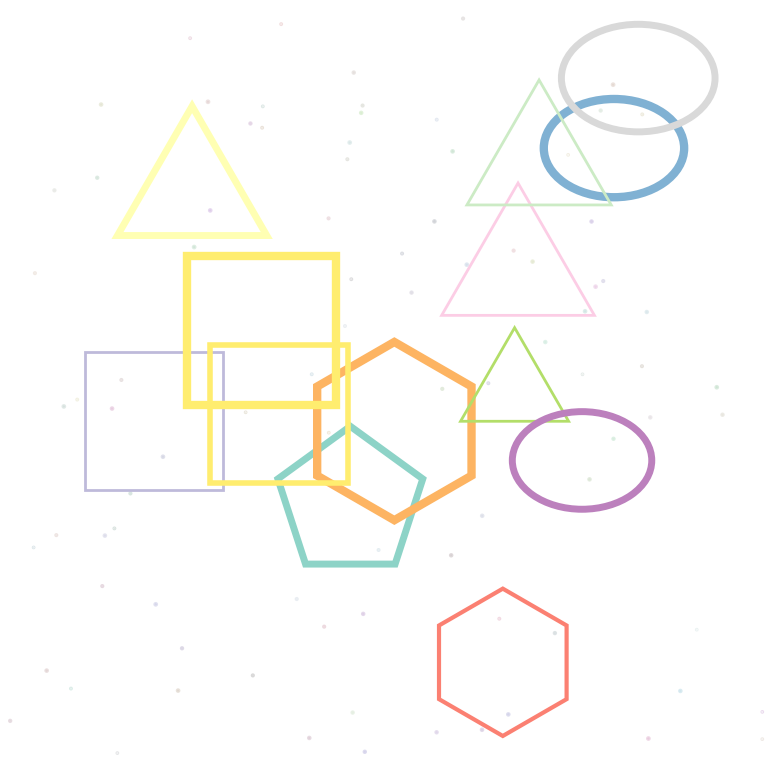[{"shape": "pentagon", "thickness": 2.5, "radius": 0.49, "center": [0.455, 0.347]}, {"shape": "triangle", "thickness": 2.5, "radius": 0.56, "center": [0.249, 0.75]}, {"shape": "square", "thickness": 1, "radius": 0.45, "center": [0.2, 0.453]}, {"shape": "hexagon", "thickness": 1.5, "radius": 0.48, "center": [0.653, 0.14]}, {"shape": "oval", "thickness": 3, "radius": 0.46, "center": [0.797, 0.808]}, {"shape": "hexagon", "thickness": 3, "radius": 0.58, "center": [0.512, 0.44]}, {"shape": "triangle", "thickness": 1, "radius": 0.41, "center": [0.668, 0.493]}, {"shape": "triangle", "thickness": 1, "radius": 0.57, "center": [0.673, 0.648]}, {"shape": "oval", "thickness": 2.5, "radius": 0.5, "center": [0.829, 0.899]}, {"shape": "oval", "thickness": 2.5, "radius": 0.45, "center": [0.756, 0.402]}, {"shape": "triangle", "thickness": 1, "radius": 0.54, "center": [0.7, 0.788]}, {"shape": "square", "thickness": 3, "radius": 0.48, "center": [0.339, 0.571]}, {"shape": "square", "thickness": 2, "radius": 0.45, "center": [0.363, 0.462]}]